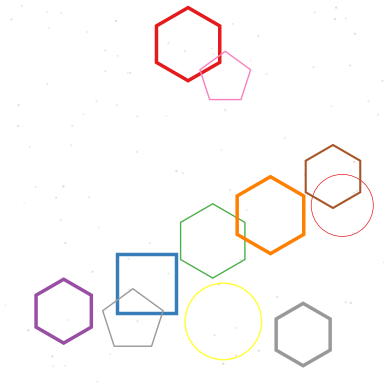[{"shape": "hexagon", "thickness": 2.5, "radius": 0.47, "center": [0.489, 0.885]}, {"shape": "circle", "thickness": 0.5, "radius": 0.4, "center": [0.889, 0.467]}, {"shape": "square", "thickness": 2.5, "radius": 0.38, "center": [0.38, 0.263]}, {"shape": "hexagon", "thickness": 1, "radius": 0.48, "center": [0.553, 0.374]}, {"shape": "hexagon", "thickness": 2.5, "radius": 0.41, "center": [0.165, 0.192]}, {"shape": "hexagon", "thickness": 2.5, "radius": 0.5, "center": [0.703, 0.441]}, {"shape": "circle", "thickness": 1, "radius": 0.5, "center": [0.58, 0.165]}, {"shape": "hexagon", "thickness": 1.5, "radius": 0.41, "center": [0.865, 0.542]}, {"shape": "pentagon", "thickness": 1, "radius": 0.35, "center": [0.585, 0.797]}, {"shape": "pentagon", "thickness": 1, "radius": 0.41, "center": [0.345, 0.167]}, {"shape": "hexagon", "thickness": 2.5, "radius": 0.4, "center": [0.787, 0.131]}]